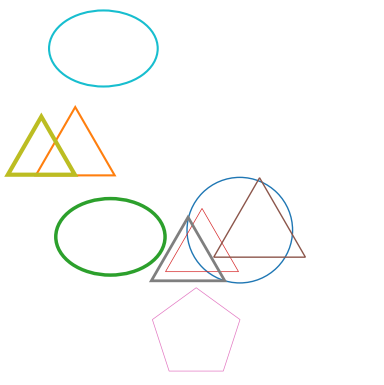[{"shape": "circle", "thickness": 1, "radius": 0.69, "center": [0.623, 0.402]}, {"shape": "triangle", "thickness": 1.5, "radius": 0.59, "center": [0.195, 0.604]}, {"shape": "oval", "thickness": 2.5, "radius": 0.71, "center": [0.287, 0.385]}, {"shape": "triangle", "thickness": 0.5, "radius": 0.55, "center": [0.525, 0.349]}, {"shape": "triangle", "thickness": 1, "radius": 0.69, "center": [0.674, 0.401]}, {"shape": "pentagon", "thickness": 0.5, "radius": 0.6, "center": [0.51, 0.133]}, {"shape": "triangle", "thickness": 2, "radius": 0.55, "center": [0.488, 0.326]}, {"shape": "triangle", "thickness": 3, "radius": 0.5, "center": [0.107, 0.596]}, {"shape": "oval", "thickness": 1.5, "radius": 0.71, "center": [0.269, 0.874]}]